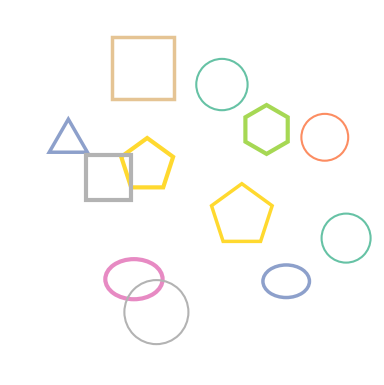[{"shape": "circle", "thickness": 1.5, "radius": 0.33, "center": [0.576, 0.78]}, {"shape": "circle", "thickness": 1.5, "radius": 0.32, "center": [0.899, 0.382]}, {"shape": "circle", "thickness": 1.5, "radius": 0.3, "center": [0.844, 0.643]}, {"shape": "triangle", "thickness": 2.5, "radius": 0.29, "center": [0.177, 0.633]}, {"shape": "oval", "thickness": 2.5, "radius": 0.3, "center": [0.743, 0.269]}, {"shape": "oval", "thickness": 3, "radius": 0.37, "center": [0.348, 0.275]}, {"shape": "hexagon", "thickness": 3, "radius": 0.32, "center": [0.692, 0.664]}, {"shape": "pentagon", "thickness": 3, "radius": 0.35, "center": [0.382, 0.571]}, {"shape": "pentagon", "thickness": 2.5, "radius": 0.41, "center": [0.628, 0.44]}, {"shape": "square", "thickness": 2.5, "radius": 0.4, "center": [0.372, 0.823]}, {"shape": "square", "thickness": 3, "radius": 0.29, "center": [0.283, 0.539]}, {"shape": "circle", "thickness": 1.5, "radius": 0.42, "center": [0.406, 0.189]}]